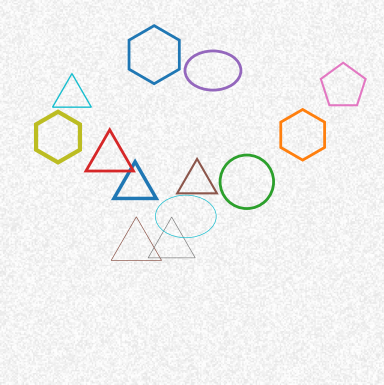[{"shape": "hexagon", "thickness": 2, "radius": 0.38, "center": [0.4, 0.858]}, {"shape": "triangle", "thickness": 2.5, "radius": 0.32, "center": [0.351, 0.516]}, {"shape": "hexagon", "thickness": 2, "radius": 0.33, "center": [0.786, 0.65]}, {"shape": "circle", "thickness": 2, "radius": 0.35, "center": [0.641, 0.528]}, {"shape": "triangle", "thickness": 2, "radius": 0.36, "center": [0.285, 0.591]}, {"shape": "oval", "thickness": 2, "radius": 0.36, "center": [0.553, 0.817]}, {"shape": "triangle", "thickness": 1.5, "radius": 0.3, "center": [0.512, 0.528]}, {"shape": "triangle", "thickness": 0.5, "radius": 0.38, "center": [0.354, 0.361]}, {"shape": "pentagon", "thickness": 1.5, "radius": 0.31, "center": [0.891, 0.776]}, {"shape": "triangle", "thickness": 0.5, "radius": 0.35, "center": [0.446, 0.366]}, {"shape": "hexagon", "thickness": 3, "radius": 0.33, "center": [0.151, 0.644]}, {"shape": "triangle", "thickness": 1, "radius": 0.29, "center": [0.187, 0.751]}, {"shape": "oval", "thickness": 0.5, "radius": 0.4, "center": [0.483, 0.438]}]